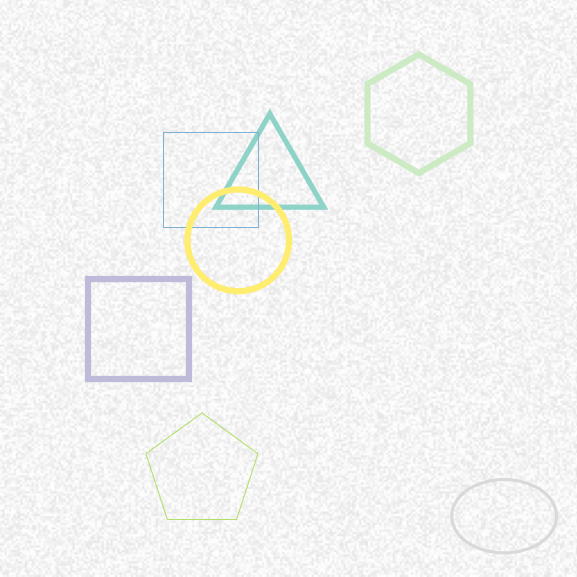[{"shape": "triangle", "thickness": 2.5, "radius": 0.54, "center": [0.467, 0.694]}, {"shape": "square", "thickness": 3, "radius": 0.43, "center": [0.24, 0.43]}, {"shape": "square", "thickness": 0.5, "radius": 0.41, "center": [0.364, 0.688]}, {"shape": "pentagon", "thickness": 0.5, "radius": 0.51, "center": [0.35, 0.182]}, {"shape": "oval", "thickness": 1.5, "radius": 0.45, "center": [0.873, 0.105]}, {"shape": "hexagon", "thickness": 3, "radius": 0.51, "center": [0.725, 0.802]}, {"shape": "circle", "thickness": 3, "radius": 0.44, "center": [0.413, 0.583]}]